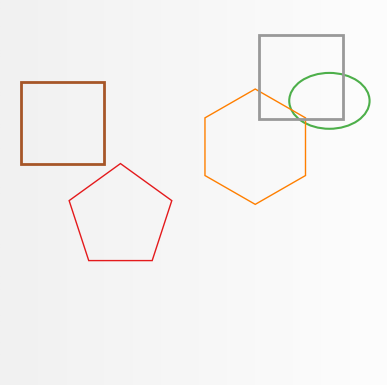[{"shape": "pentagon", "thickness": 1, "radius": 0.7, "center": [0.311, 0.436]}, {"shape": "oval", "thickness": 1.5, "radius": 0.52, "center": [0.85, 0.738]}, {"shape": "hexagon", "thickness": 1, "radius": 0.75, "center": [0.659, 0.619]}, {"shape": "square", "thickness": 2, "radius": 0.53, "center": [0.161, 0.681]}, {"shape": "square", "thickness": 2, "radius": 0.54, "center": [0.778, 0.8]}]